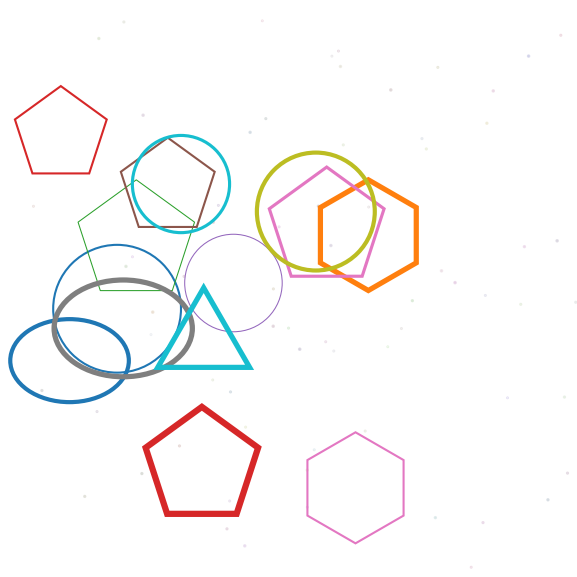[{"shape": "oval", "thickness": 2, "radius": 0.51, "center": [0.12, 0.375]}, {"shape": "circle", "thickness": 1, "radius": 0.55, "center": [0.203, 0.465]}, {"shape": "hexagon", "thickness": 2.5, "radius": 0.48, "center": [0.638, 0.592]}, {"shape": "pentagon", "thickness": 0.5, "radius": 0.53, "center": [0.236, 0.582]}, {"shape": "pentagon", "thickness": 1, "radius": 0.42, "center": [0.105, 0.766]}, {"shape": "pentagon", "thickness": 3, "radius": 0.51, "center": [0.35, 0.192]}, {"shape": "circle", "thickness": 0.5, "radius": 0.42, "center": [0.404, 0.509]}, {"shape": "pentagon", "thickness": 1, "radius": 0.43, "center": [0.29, 0.675]}, {"shape": "pentagon", "thickness": 1.5, "radius": 0.52, "center": [0.566, 0.605]}, {"shape": "hexagon", "thickness": 1, "radius": 0.48, "center": [0.616, 0.154]}, {"shape": "oval", "thickness": 2.5, "radius": 0.6, "center": [0.213, 0.431]}, {"shape": "circle", "thickness": 2, "radius": 0.51, "center": [0.547, 0.633]}, {"shape": "circle", "thickness": 1.5, "radius": 0.42, "center": [0.313, 0.68]}, {"shape": "triangle", "thickness": 2.5, "radius": 0.46, "center": [0.353, 0.409]}]